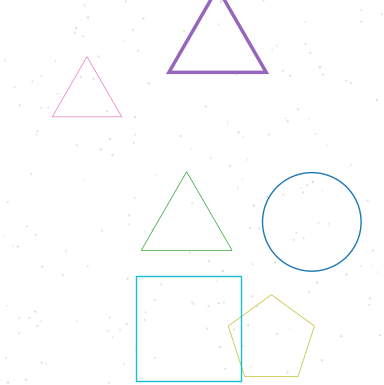[{"shape": "circle", "thickness": 1, "radius": 0.64, "center": [0.81, 0.424]}, {"shape": "triangle", "thickness": 0.5, "radius": 0.68, "center": [0.485, 0.418]}, {"shape": "triangle", "thickness": 2.5, "radius": 0.73, "center": [0.565, 0.885]}, {"shape": "triangle", "thickness": 0.5, "radius": 0.52, "center": [0.226, 0.749]}, {"shape": "pentagon", "thickness": 0.5, "radius": 0.59, "center": [0.705, 0.117]}, {"shape": "square", "thickness": 1, "radius": 0.68, "center": [0.49, 0.146]}]